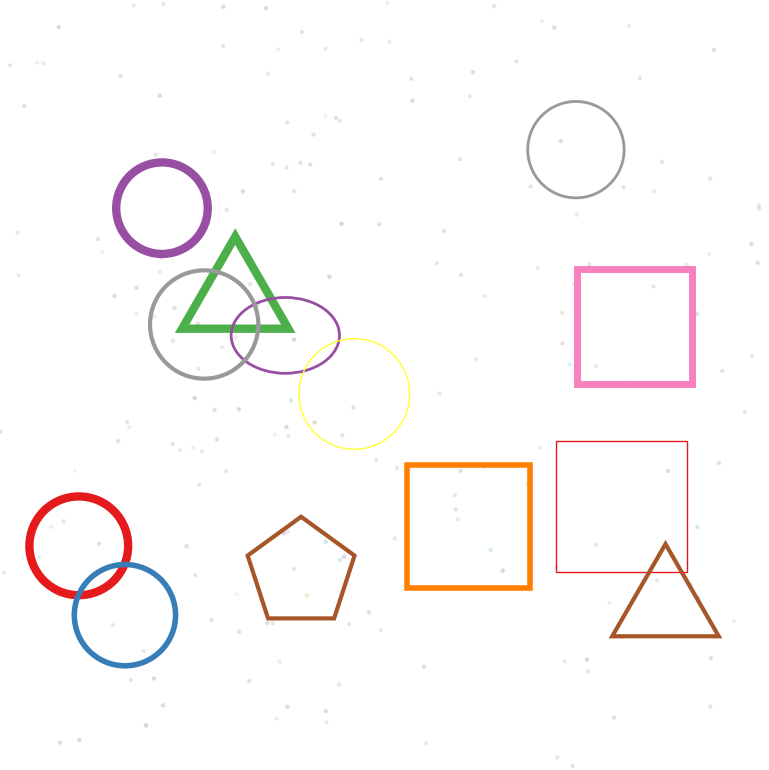[{"shape": "square", "thickness": 0.5, "radius": 0.43, "center": [0.807, 0.342]}, {"shape": "circle", "thickness": 3, "radius": 0.32, "center": [0.102, 0.291]}, {"shape": "circle", "thickness": 2, "radius": 0.33, "center": [0.162, 0.201]}, {"shape": "triangle", "thickness": 3, "radius": 0.4, "center": [0.305, 0.613]}, {"shape": "circle", "thickness": 3, "radius": 0.3, "center": [0.21, 0.73]}, {"shape": "oval", "thickness": 1, "radius": 0.35, "center": [0.371, 0.564]}, {"shape": "square", "thickness": 2, "radius": 0.4, "center": [0.608, 0.316]}, {"shape": "circle", "thickness": 0.5, "radius": 0.36, "center": [0.46, 0.488]}, {"shape": "triangle", "thickness": 1.5, "radius": 0.4, "center": [0.864, 0.214]}, {"shape": "pentagon", "thickness": 1.5, "radius": 0.36, "center": [0.391, 0.256]}, {"shape": "square", "thickness": 2.5, "radius": 0.38, "center": [0.824, 0.576]}, {"shape": "circle", "thickness": 1.5, "radius": 0.35, "center": [0.265, 0.579]}, {"shape": "circle", "thickness": 1, "radius": 0.31, "center": [0.748, 0.806]}]